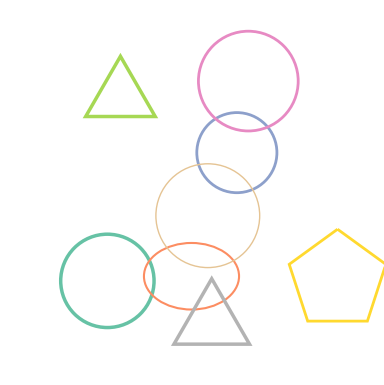[{"shape": "circle", "thickness": 2.5, "radius": 0.61, "center": [0.279, 0.27]}, {"shape": "oval", "thickness": 1.5, "radius": 0.62, "center": [0.497, 0.282]}, {"shape": "circle", "thickness": 2, "radius": 0.52, "center": [0.615, 0.604]}, {"shape": "circle", "thickness": 2, "radius": 0.65, "center": [0.645, 0.789]}, {"shape": "triangle", "thickness": 2.5, "radius": 0.52, "center": [0.313, 0.75]}, {"shape": "pentagon", "thickness": 2, "radius": 0.66, "center": [0.877, 0.273]}, {"shape": "circle", "thickness": 1, "radius": 0.67, "center": [0.54, 0.44]}, {"shape": "triangle", "thickness": 2.5, "radius": 0.57, "center": [0.55, 0.163]}]